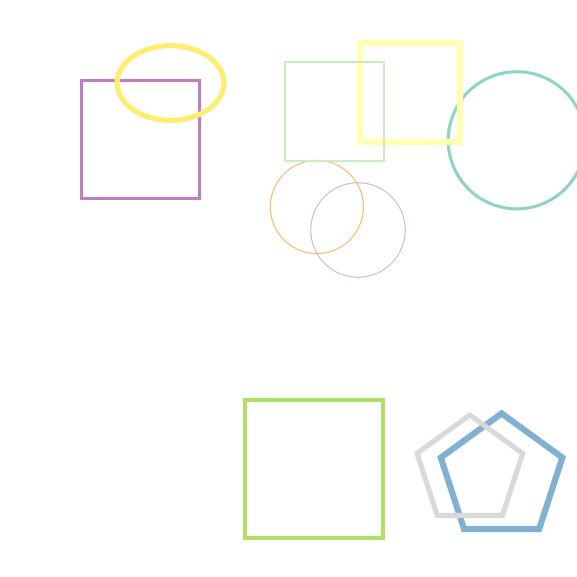[{"shape": "circle", "thickness": 1.5, "radius": 0.59, "center": [0.895, 0.756]}, {"shape": "square", "thickness": 3, "radius": 0.43, "center": [0.71, 0.839]}, {"shape": "circle", "thickness": 0.5, "radius": 0.41, "center": [0.62, 0.601]}, {"shape": "pentagon", "thickness": 3, "radius": 0.55, "center": [0.869, 0.173]}, {"shape": "circle", "thickness": 0.5, "radius": 0.4, "center": [0.549, 0.641]}, {"shape": "square", "thickness": 2, "radius": 0.59, "center": [0.544, 0.187]}, {"shape": "pentagon", "thickness": 2.5, "radius": 0.48, "center": [0.814, 0.184]}, {"shape": "square", "thickness": 1.5, "radius": 0.51, "center": [0.242, 0.759]}, {"shape": "square", "thickness": 1, "radius": 0.43, "center": [0.58, 0.806]}, {"shape": "oval", "thickness": 2.5, "radius": 0.46, "center": [0.295, 0.855]}]